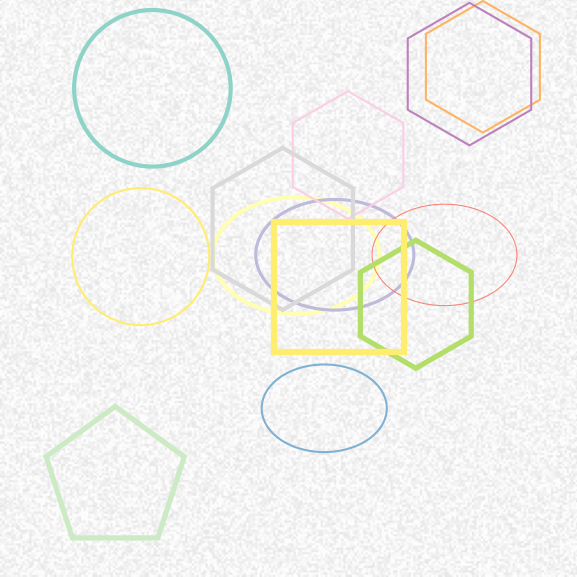[{"shape": "circle", "thickness": 2, "radius": 0.68, "center": [0.264, 0.846]}, {"shape": "oval", "thickness": 2, "radius": 0.72, "center": [0.513, 0.556]}, {"shape": "oval", "thickness": 1.5, "radius": 0.68, "center": [0.58, 0.558]}, {"shape": "oval", "thickness": 0.5, "radius": 0.63, "center": [0.77, 0.558]}, {"shape": "oval", "thickness": 1, "radius": 0.54, "center": [0.561, 0.292]}, {"shape": "hexagon", "thickness": 1, "radius": 0.57, "center": [0.836, 0.883]}, {"shape": "hexagon", "thickness": 2.5, "radius": 0.55, "center": [0.72, 0.472]}, {"shape": "hexagon", "thickness": 1, "radius": 0.55, "center": [0.603, 0.731]}, {"shape": "hexagon", "thickness": 2, "radius": 0.7, "center": [0.49, 0.603]}, {"shape": "hexagon", "thickness": 1, "radius": 0.62, "center": [0.813, 0.871]}, {"shape": "pentagon", "thickness": 2.5, "radius": 0.63, "center": [0.199, 0.169]}, {"shape": "circle", "thickness": 1, "radius": 0.59, "center": [0.244, 0.555]}, {"shape": "square", "thickness": 3, "radius": 0.56, "center": [0.587, 0.502]}]